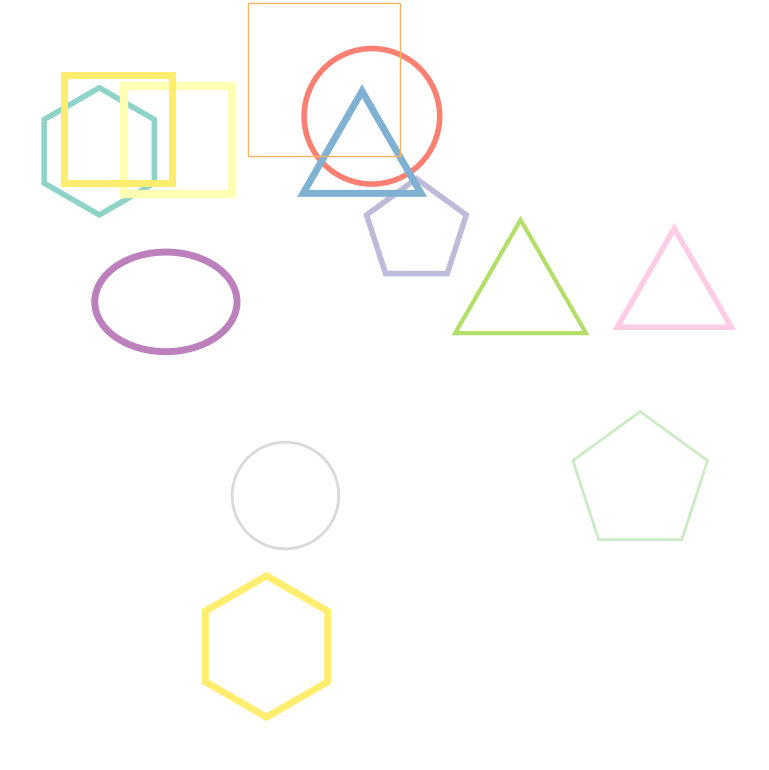[{"shape": "hexagon", "thickness": 2, "radius": 0.41, "center": [0.129, 0.803]}, {"shape": "square", "thickness": 3, "radius": 0.35, "center": [0.231, 0.818]}, {"shape": "pentagon", "thickness": 2, "radius": 0.34, "center": [0.541, 0.7]}, {"shape": "circle", "thickness": 2, "radius": 0.44, "center": [0.483, 0.849]}, {"shape": "triangle", "thickness": 2.5, "radius": 0.44, "center": [0.47, 0.793]}, {"shape": "square", "thickness": 0.5, "radius": 0.5, "center": [0.421, 0.896]}, {"shape": "triangle", "thickness": 1.5, "radius": 0.49, "center": [0.676, 0.616]}, {"shape": "triangle", "thickness": 2, "radius": 0.43, "center": [0.876, 0.618]}, {"shape": "circle", "thickness": 1, "radius": 0.35, "center": [0.371, 0.356]}, {"shape": "oval", "thickness": 2.5, "radius": 0.46, "center": [0.215, 0.608]}, {"shape": "pentagon", "thickness": 1, "radius": 0.46, "center": [0.831, 0.373]}, {"shape": "square", "thickness": 2.5, "radius": 0.35, "center": [0.153, 0.833]}, {"shape": "hexagon", "thickness": 2.5, "radius": 0.46, "center": [0.346, 0.16]}]